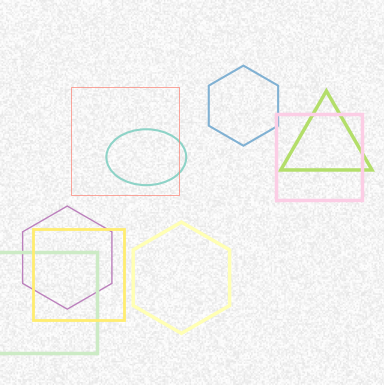[{"shape": "oval", "thickness": 1.5, "radius": 0.52, "center": [0.38, 0.592]}, {"shape": "hexagon", "thickness": 2.5, "radius": 0.72, "center": [0.471, 0.279]}, {"shape": "square", "thickness": 0.5, "radius": 0.7, "center": [0.324, 0.634]}, {"shape": "hexagon", "thickness": 1.5, "radius": 0.52, "center": [0.632, 0.726]}, {"shape": "triangle", "thickness": 2.5, "radius": 0.68, "center": [0.848, 0.627]}, {"shape": "square", "thickness": 2.5, "radius": 0.56, "center": [0.829, 0.592]}, {"shape": "hexagon", "thickness": 1, "radius": 0.67, "center": [0.175, 0.331]}, {"shape": "square", "thickness": 2.5, "radius": 0.66, "center": [0.121, 0.214]}, {"shape": "square", "thickness": 2, "radius": 0.59, "center": [0.203, 0.288]}]